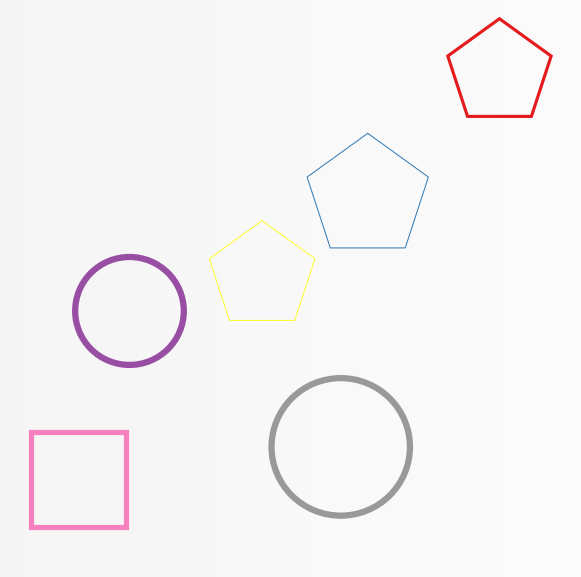[{"shape": "pentagon", "thickness": 1.5, "radius": 0.47, "center": [0.859, 0.873]}, {"shape": "pentagon", "thickness": 0.5, "radius": 0.55, "center": [0.633, 0.659]}, {"shape": "circle", "thickness": 3, "radius": 0.47, "center": [0.223, 0.461]}, {"shape": "pentagon", "thickness": 0.5, "radius": 0.48, "center": [0.451, 0.522]}, {"shape": "square", "thickness": 2.5, "radius": 0.41, "center": [0.135, 0.169]}, {"shape": "circle", "thickness": 3, "radius": 0.6, "center": [0.586, 0.225]}]